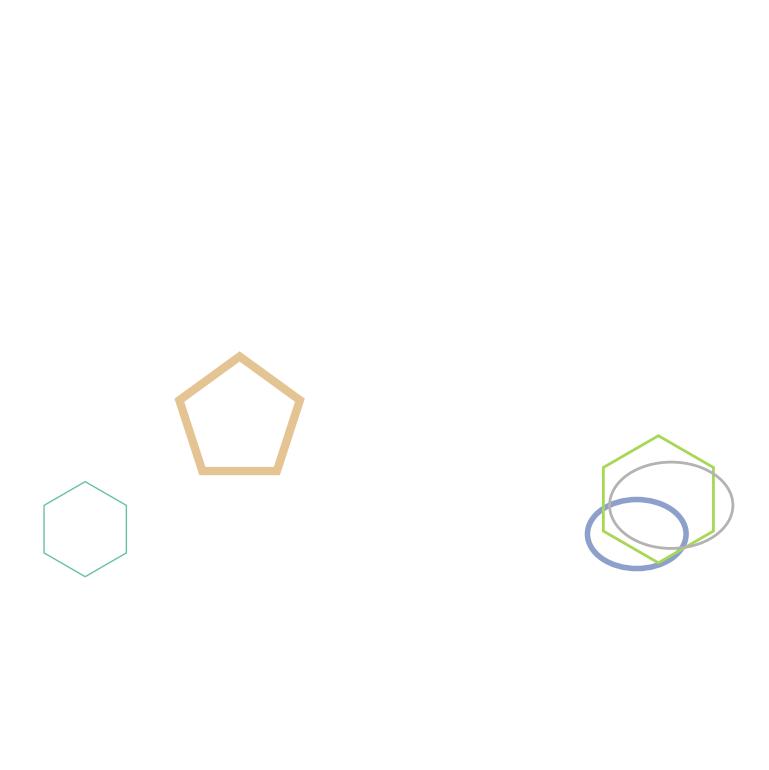[{"shape": "hexagon", "thickness": 0.5, "radius": 0.31, "center": [0.111, 0.313]}, {"shape": "oval", "thickness": 2, "radius": 0.32, "center": [0.827, 0.306]}, {"shape": "hexagon", "thickness": 1, "radius": 0.41, "center": [0.855, 0.352]}, {"shape": "pentagon", "thickness": 3, "radius": 0.41, "center": [0.311, 0.455]}, {"shape": "oval", "thickness": 1, "radius": 0.4, "center": [0.872, 0.344]}]